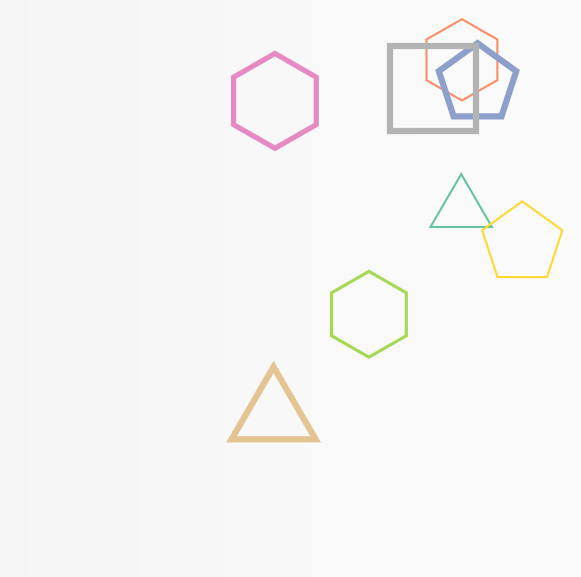[{"shape": "triangle", "thickness": 1, "radius": 0.31, "center": [0.793, 0.637]}, {"shape": "hexagon", "thickness": 1, "radius": 0.35, "center": [0.795, 0.896]}, {"shape": "pentagon", "thickness": 3, "radius": 0.35, "center": [0.822, 0.854]}, {"shape": "hexagon", "thickness": 2.5, "radius": 0.41, "center": [0.473, 0.824]}, {"shape": "hexagon", "thickness": 1.5, "radius": 0.37, "center": [0.635, 0.455]}, {"shape": "pentagon", "thickness": 1, "radius": 0.36, "center": [0.899, 0.578]}, {"shape": "triangle", "thickness": 3, "radius": 0.42, "center": [0.471, 0.28]}, {"shape": "square", "thickness": 3, "radius": 0.37, "center": [0.746, 0.846]}]